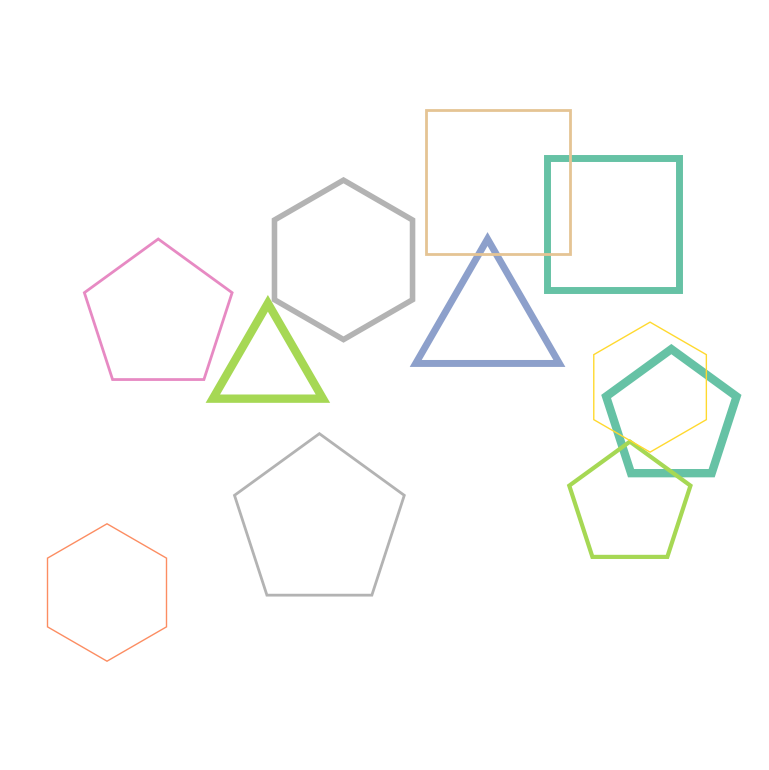[{"shape": "pentagon", "thickness": 3, "radius": 0.45, "center": [0.872, 0.458]}, {"shape": "square", "thickness": 2.5, "radius": 0.43, "center": [0.796, 0.709]}, {"shape": "hexagon", "thickness": 0.5, "radius": 0.45, "center": [0.139, 0.231]}, {"shape": "triangle", "thickness": 2.5, "radius": 0.54, "center": [0.633, 0.582]}, {"shape": "pentagon", "thickness": 1, "radius": 0.5, "center": [0.206, 0.589]}, {"shape": "pentagon", "thickness": 1.5, "radius": 0.41, "center": [0.818, 0.344]}, {"shape": "triangle", "thickness": 3, "radius": 0.41, "center": [0.348, 0.524]}, {"shape": "hexagon", "thickness": 0.5, "radius": 0.42, "center": [0.844, 0.497]}, {"shape": "square", "thickness": 1, "radius": 0.47, "center": [0.646, 0.764]}, {"shape": "pentagon", "thickness": 1, "radius": 0.58, "center": [0.415, 0.321]}, {"shape": "hexagon", "thickness": 2, "radius": 0.52, "center": [0.446, 0.663]}]